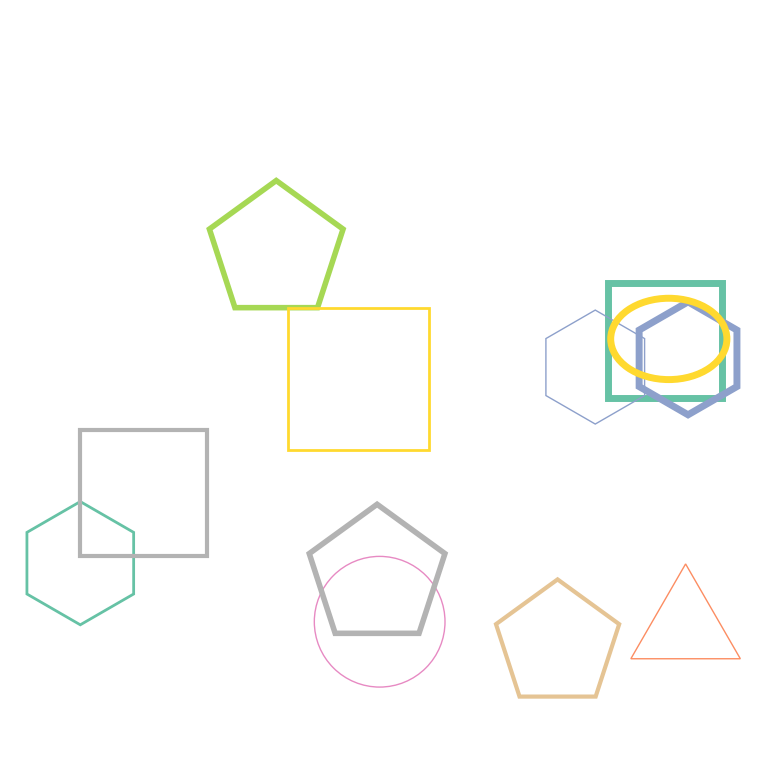[{"shape": "square", "thickness": 2.5, "radius": 0.37, "center": [0.864, 0.558]}, {"shape": "hexagon", "thickness": 1, "radius": 0.4, "center": [0.104, 0.269]}, {"shape": "triangle", "thickness": 0.5, "radius": 0.41, "center": [0.89, 0.186]}, {"shape": "hexagon", "thickness": 2.5, "radius": 0.37, "center": [0.894, 0.535]}, {"shape": "hexagon", "thickness": 0.5, "radius": 0.37, "center": [0.773, 0.523]}, {"shape": "circle", "thickness": 0.5, "radius": 0.42, "center": [0.493, 0.193]}, {"shape": "pentagon", "thickness": 2, "radius": 0.46, "center": [0.359, 0.674]}, {"shape": "square", "thickness": 1, "radius": 0.46, "center": [0.466, 0.508]}, {"shape": "oval", "thickness": 2.5, "radius": 0.38, "center": [0.869, 0.56]}, {"shape": "pentagon", "thickness": 1.5, "radius": 0.42, "center": [0.724, 0.163]}, {"shape": "pentagon", "thickness": 2, "radius": 0.46, "center": [0.49, 0.252]}, {"shape": "square", "thickness": 1.5, "radius": 0.41, "center": [0.186, 0.36]}]